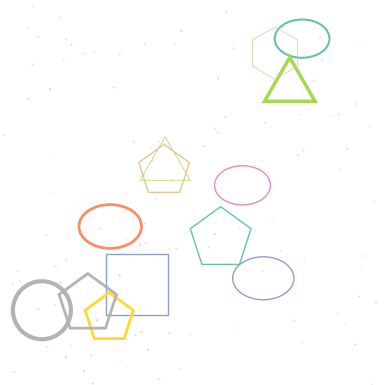[{"shape": "oval", "thickness": 1.5, "radius": 0.36, "center": [0.785, 0.9]}, {"shape": "pentagon", "thickness": 1, "radius": 0.41, "center": [0.573, 0.38]}, {"shape": "oval", "thickness": 2, "radius": 0.41, "center": [0.286, 0.412]}, {"shape": "oval", "thickness": 1, "radius": 0.4, "center": [0.684, 0.277]}, {"shape": "square", "thickness": 1, "radius": 0.4, "center": [0.356, 0.261]}, {"shape": "oval", "thickness": 1, "radius": 0.36, "center": [0.63, 0.519]}, {"shape": "triangle", "thickness": 0.5, "radius": 0.38, "center": [0.429, 0.569]}, {"shape": "triangle", "thickness": 2.5, "radius": 0.38, "center": [0.753, 0.775]}, {"shape": "pentagon", "thickness": 2, "radius": 0.33, "center": [0.284, 0.174]}, {"shape": "hexagon", "thickness": 0.5, "radius": 0.34, "center": [0.714, 0.862]}, {"shape": "pentagon", "thickness": 1, "radius": 0.34, "center": [0.426, 0.556]}, {"shape": "circle", "thickness": 3, "radius": 0.38, "center": [0.109, 0.194]}, {"shape": "pentagon", "thickness": 2, "radius": 0.39, "center": [0.228, 0.211]}]